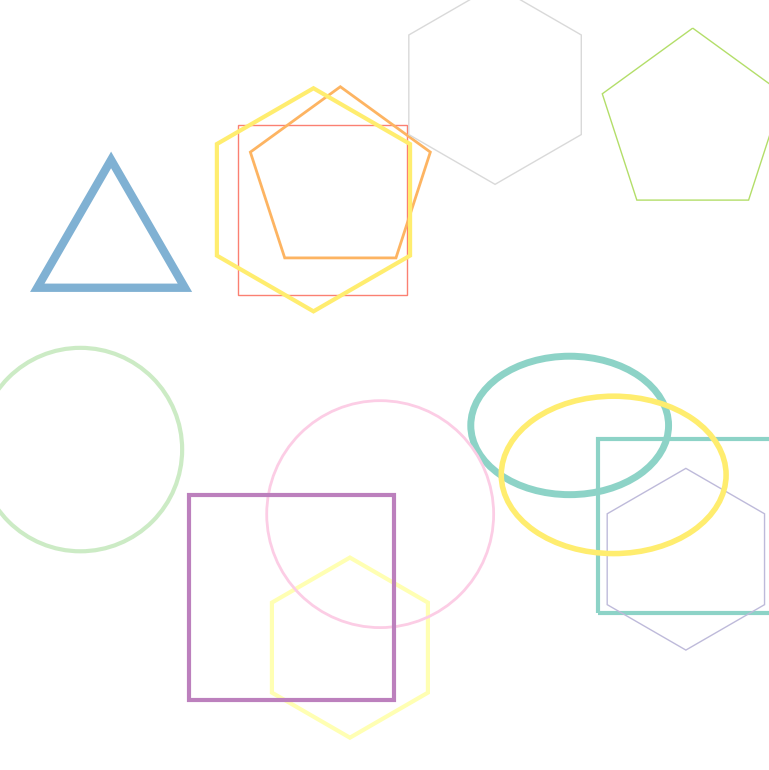[{"shape": "oval", "thickness": 2.5, "radius": 0.64, "center": [0.74, 0.447]}, {"shape": "square", "thickness": 1.5, "radius": 0.56, "center": [0.89, 0.317]}, {"shape": "hexagon", "thickness": 1.5, "radius": 0.58, "center": [0.454, 0.159]}, {"shape": "hexagon", "thickness": 0.5, "radius": 0.59, "center": [0.891, 0.274]}, {"shape": "square", "thickness": 0.5, "radius": 0.55, "center": [0.419, 0.727]}, {"shape": "triangle", "thickness": 3, "radius": 0.55, "center": [0.144, 0.682]}, {"shape": "pentagon", "thickness": 1, "radius": 0.61, "center": [0.442, 0.764]}, {"shape": "pentagon", "thickness": 0.5, "radius": 0.62, "center": [0.9, 0.84]}, {"shape": "circle", "thickness": 1, "radius": 0.74, "center": [0.494, 0.332]}, {"shape": "hexagon", "thickness": 0.5, "radius": 0.65, "center": [0.643, 0.89]}, {"shape": "square", "thickness": 1.5, "radius": 0.67, "center": [0.379, 0.224]}, {"shape": "circle", "thickness": 1.5, "radius": 0.66, "center": [0.104, 0.416]}, {"shape": "oval", "thickness": 2, "radius": 0.73, "center": [0.797, 0.383]}, {"shape": "hexagon", "thickness": 1.5, "radius": 0.72, "center": [0.407, 0.741]}]